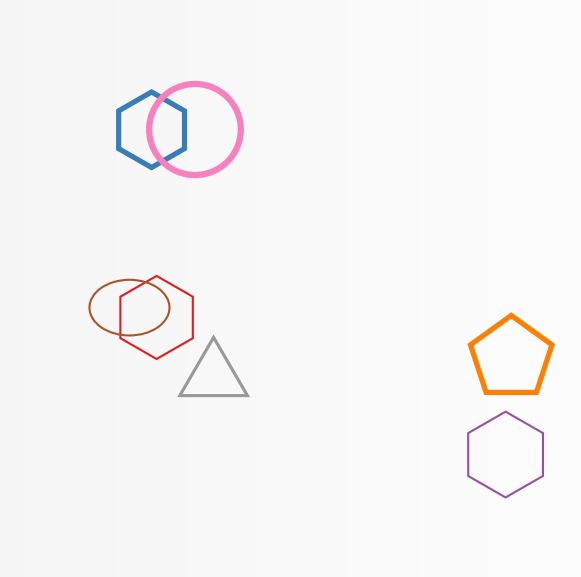[{"shape": "hexagon", "thickness": 1, "radius": 0.36, "center": [0.269, 0.449]}, {"shape": "hexagon", "thickness": 2.5, "radius": 0.33, "center": [0.261, 0.774]}, {"shape": "hexagon", "thickness": 1, "radius": 0.37, "center": [0.87, 0.212]}, {"shape": "pentagon", "thickness": 2.5, "radius": 0.37, "center": [0.88, 0.379]}, {"shape": "oval", "thickness": 1, "radius": 0.34, "center": [0.223, 0.466]}, {"shape": "circle", "thickness": 3, "radius": 0.39, "center": [0.335, 0.775]}, {"shape": "triangle", "thickness": 1.5, "radius": 0.34, "center": [0.367, 0.348]}]